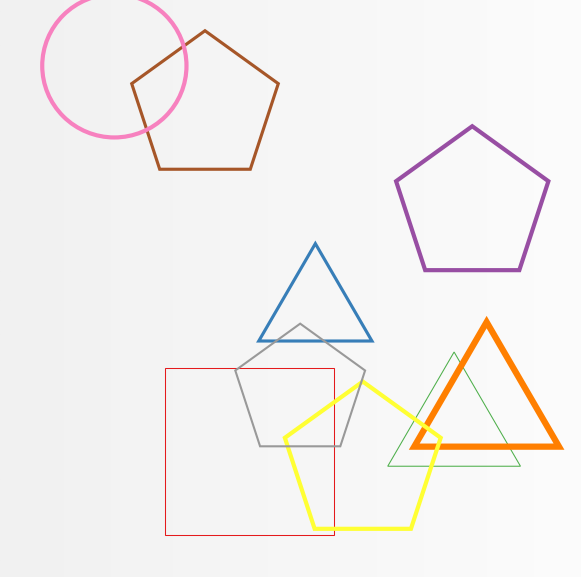[{"shape": "square", "thickness": 0.5, "radius": 0.73, "center": [0.43, 0.217]}, {"shape": "triangle", "thickness": 1.5, "radius": 0.56, "center": [0.543, 0.465]}, {"shape": "triangle", "thickness": 0.5, "radius": 0.66, "center": [0.781, 0.258]}, {"shape": "pentagon", "thickness": 2, "radius": 0.69, "center": [0.812, 0.643]}, {"shape": "triangle", "thickness": 3, "radius": 0.72, "center": [0.837, 0.298]}, {"shape": "pentagon", "thickness": 2, "radius": 0.7, "center": [0.624, 0.197]}, {"shape": "pentagon", "thickness": 1.5, "radius": 0.66, "center": [0.353, 0.813]}, {"shape": "circle", "thickness": 2, "radius": 0.62, "center": [0.197, 0.885]}, {"shape": "pentagon", "thickness": 1, "radius": 0.59, "center": [0.516, 0.321]}]